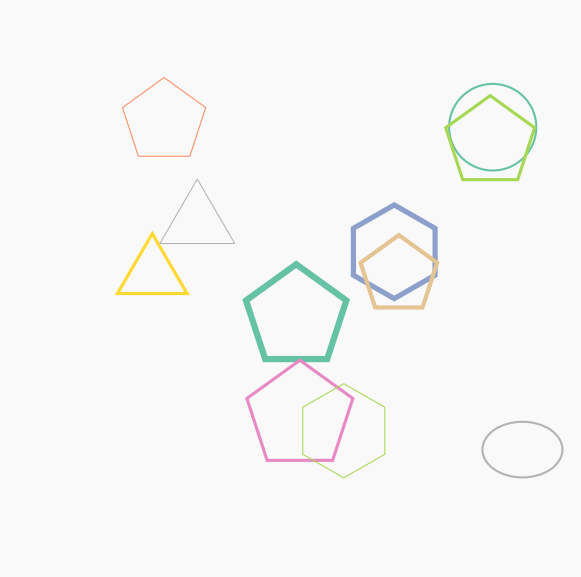[{"shape": "circle", "thickness": 1, "radius": 0.37, "center": [0.848, 0.779]}, {"shape": "pentagon", "thickness": 3, "radius": 0.45, "center": [0.51, 0.451]}, {"shape": "pentagon", "thickness": 0.5, "radius": 0.38, "center": [0.282, 0.79]}, {"shape": "hexagon", "thickness": 2.5, "radius": 0.41, "center": [0.678, 0.563]}, {"shape": "pentagon", "thickness": 1.5, "radius": 0.48, "center": [0.516, 0.28]}, {"shape": "pentagon", "thickness": 1.5, "radius": 0.4, "center": [0.843, 0.753]}, {"shape": "hexagon", "thickness": 0.5, "radius": 0.41, "center": [0.591, 0.253]}, {"shape": "triangle", "thickness": 1.5, "radius": 0.35, "center": [0.262, 0.525]}, {"shape": "pentagon", "thickness": 2, "radius": 0.35, "center": [0.686, 0.523]}, {"shape": "triangle", "thickness": 0.5, "radius": 0.37, "center": [0.339, 0.615]}, {"shape": "oval", "thickness": 1, "radius": 0.34, "center": [0.899, 0.221]}]